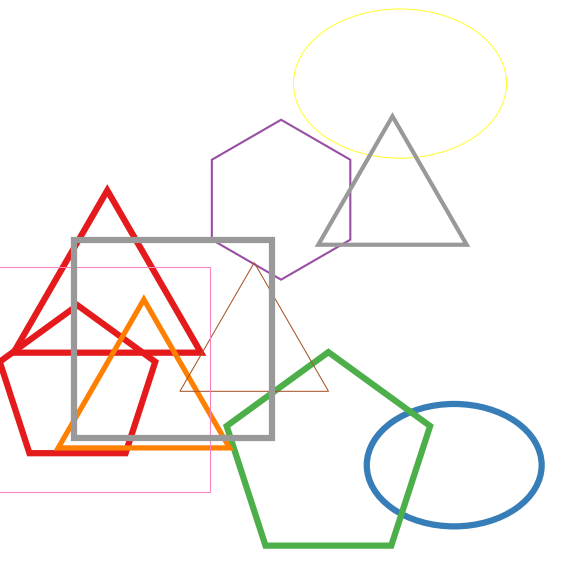[{"shape": "pentagon", "thickness": 3, "radius": 0.71, "center": [0.134, 0.329]}, {"shape": "triangle", "thickness": 3, "radius": 0.94, "center": [0.186, 0.482]}, {"shape": "oval", "thickness": 3, "radius": 0.76, "center": [0.787, 0.194]}, {"shape": "pentagon", "thickness": 3, "radius": 0.93, "center": [0.569, 0.204]}, {"shape": "hexagon", "thickness": 1, "radius": 0.69, "center": [0.487, 0.653]}, {"shape": "triangle", "thickness": 2.5, "radius": 0.86, "center": [0.249, 0.309]}, {"shape": "oval", "thickness": 0.5, "radius": 0.92, "center": [0.693, 0.854]}, {"shape": "triangle", "thickness": 0.5, "radius": 0.74, "center": [0.44, 0.396]}, {"shape": "square", "thickness": 0.5, "radius": 0.98, "center": [0.169, 0.342]}, {"shape": "square", "thickness": 3, "radius": 0.86, "center": [0.299, 0.412]}, {"shape": "triangle", "thickness": 2, "radius": 0.74, "center": [0.68, 0.65]}]